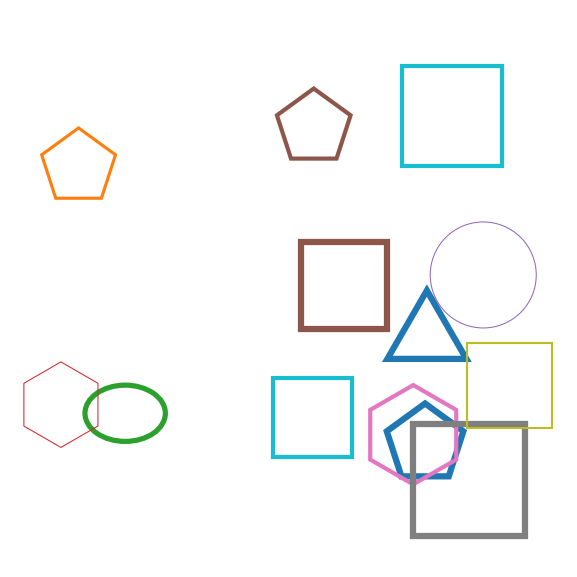[{"shape": "pentagon", "thickness": 3, "radius": 0.35, "center": [0.736, 0.231]}, {"shape": "triangle", "thickness": 3, "radius": 0.39, "center": [0.739, 0.417]}, {"shape": "pentagon", "thickness": 1.5, "radius": 0.34, "center": [0.136, 0.71]}, {"shape": "oval", "thickness": 2.5, "radius": 0.35, "center": [0.217, 0.283]}, {"shape": "hexagon", "thickness": 0.5, "radius": 0.37, "center": [0.105, 0.298]}, {"shape": "circle", "thickness": 0.5, "radius": 0.46, "center": [0.837, 0.523]}, {"shape": "square", "thickness": 3, "radius": 0.37, "center": [0.596, 0.505]}, {"shape": "pentagon", "thickness": 2, "radius": 0.34, "center": [0.543, 0.779]}, {"shape": "hexagon", "thickness": 2, "radius": 0.43, "center": [0.716, 0.246]}, {"shape": "square", "thickness": 3, "radius": 0.48, "center": [0.813, 0.169]}, {"shape": "square", "thickness": 1, "radius": 0.37, "center": [0.882, 0.331]}, {"shape": "square", "thickness": 2, "radius": 0.43, "center": [0.782, 0.798]}, {"shape": "square", "thickness": 2, "radius": 0.34, "center": [0.542, 0.276]}]